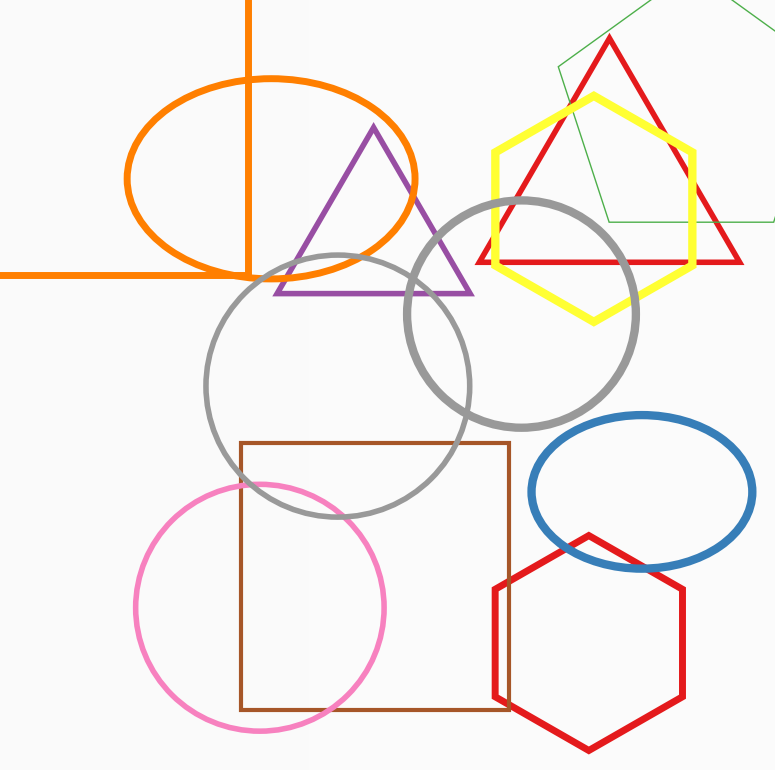[{"shape": "hexagon", "thickness": 2.5, "radius": 0.7, "center": [0.76, 0.165]}, {"shape": "triangle", "thickness": 2, "radius": 0.97, "center": [0.786, 0.756]}, {"shape": "oval", "thickness": 3, "radius": 0.71, "center": [0.828, 0.361]}, {"shape": "pentagon", "thickness": 0.5, "radius": 0.9, "center": [0.892, 0.858]}, {"shape": "triangle", "thickness": 2, "radius": 0.72, "center": [0.482, 0.691]}, {"shape": "oval", "thickness": 2.5, "radius": 0.93, "center": [0.35, 0.768]}, {"shape": "square", "thickness": 2.5, "radius": 0.97, "center": [0.126, 0.835]}, {"shape": "hexagon", "thickness": 3, "radius": 0.73, "center": [0.766, 0.729]}, {"shape": "square", "thickness": 1.5, "radius": 0.86, "center": [0.484, 0.251]}, {"shape": "circle", "thickness": 2, "radius": 0.8, "center": [0.335, 0.211]}, {"shape": "circle", "thickness": 3, "radius": 0.74, "center": [0.673, 0.592]}, {"shape": "circle", "thickness": 2, "radius": 0.85, "center": [0.436, 0.499]}]